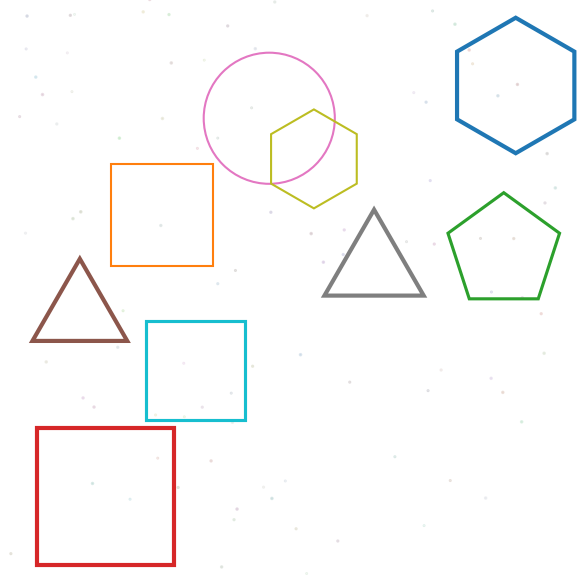[{"shape": "hexagon", "thickness": 2, "radius": 0.59, "center": [0.893, 0.851]}, {"shape": "square", "thickness": 1, "radius": 0.44, "center": [0.28, 0.627]}, {"shape": "pentagon", "thickness": 1.5, "radius": 0.51, "center": [0.872, 0.564]}, {"shape": "square", "thickness": 2, "radius": 0.59, "center": [0.183, 0.14]}, {"shape": "triangle", "thickness": 2, "radius": 0.47, "center": [0.138, 0.456]}, {"shape": "circle", "thickness": 1, "radius": 0.57, "center": [0.466, 0.794]}, {"shape": "triangle", "thickness": 2, "radius": 0.5, "center": [0.648, 0.537]}, {"shape": "hexagon", "thickness": 1, "radius": 0.43, "center": [0.544, 0.724]}, {"shape": "square", "thickness": 1.5, "radius": 0.43, "center": [0.338, 0.357]}]